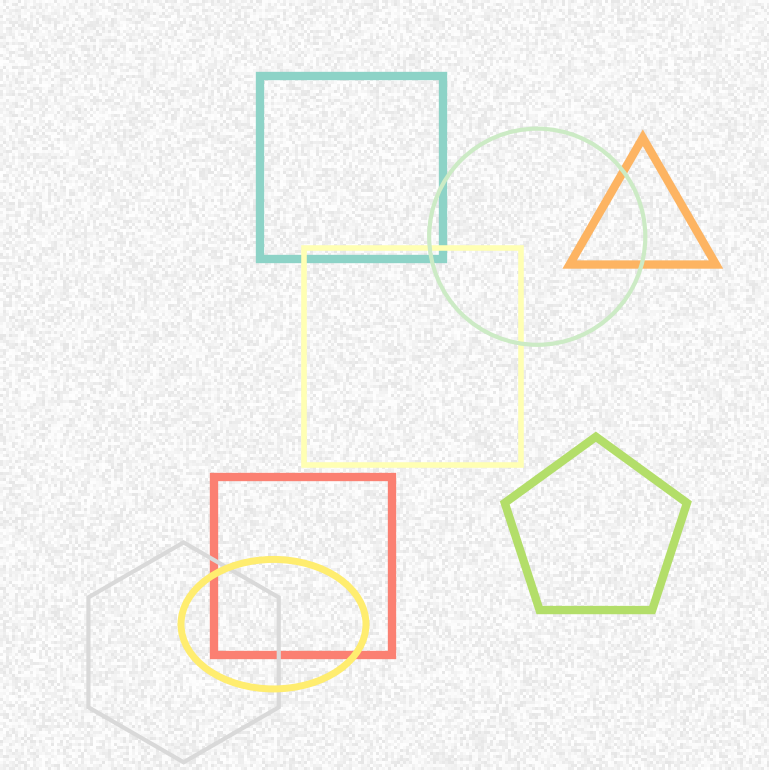[{"shape": "square", "thickness": 3, "radius": 0.59, "center": [0.457, 0.783]}, {"shape": "square", "thickness": 2, "radius": 0.71, "center": [0.536, 0.537]}, {"shape": "square", "thickness": 3, "radius": 0.58, "center": [0.394, 0.265]}, {"shape": "triangle", "thickness": 3, "radius": 0.55, "center": [0.835, 0.711]}, {"shape": "pentagon", "thickness": 3, "radius": 0.62, "center": [0.774, 0.308]}, {"shape": "hexagon", "thickness": 1.5, "radius": 0.71, "center": [0.238, 0.153]}, {"shape": "circle", "thickness": 1.5, "radius": 0.7, "center": [0.698, 0.693]}, {"shape": "oval", "thickness": 2.5, "radius": 0.6, "center": [0.355, 0.189]}]